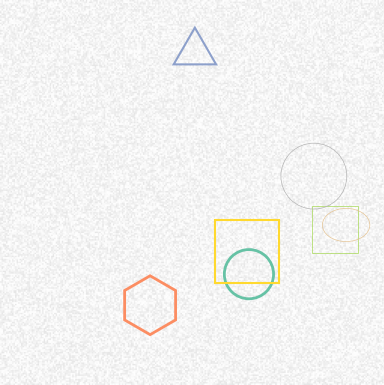[{"shape": "circle", "thickness": 2, "radius": 0.32, "center": [0.647, 0.288]}, {"shape": "hexagon", "thickness": 2, "radius": 0.38, "center": [0.39, 0.207]}, {"shape": "triangle", "thickness": 1.5, "radius": 0.32, "center": [0.506, 0.865]}, {"shape": "square", "thickness": 0.5, "radius": 0.3, "center": [0.87, 0.403]}, {"shape": "square", "thickness": 1.5, "radius": 0.41, "center": [0.642, 0.347]}, {"shape": "oval", "thickness": 0.5, "radius": 0.31, "center": [0.899, 0.416]}, {"shape": "circle", "thickness": 0.5, "radius": 0.43, "center": [0.815, 0.543]}]